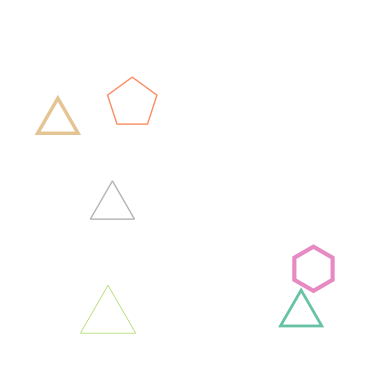[{"shape": "triangle", "thickness": 2, "radius": 0.31, "center": [0.782, 0.184]}, {"shape": "pentagon", "thickness": 1, "radius": 0.34, "center": [0.343, 0.732]}, {"shape": "hexagon", "thickness": 3, "radius": 0.29, "center": [0.814, 0.302]}, {"shape": "triangle", "thickness": 0.5, "radius": 0.41, "center": [0.281, 0.176]}, {"shape": "triangle", "thickness": 2.5, "radius": 0.3, "center": [0.15, 0.684]}, {"shape": "triangle", "thickness": 1, "radius": 0.33, "center": [0.292, 0.464]}]